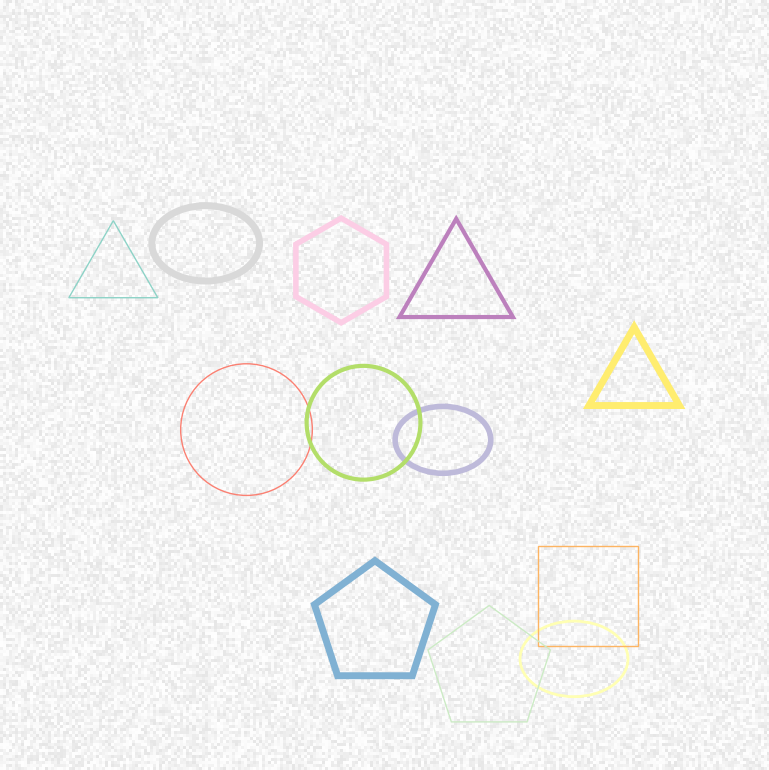[{"shape": "triangle", "thickness": 0.5, "radius": 0.33, "center": [0.147, 0.647]}, {"shape": "oval", "thickness": 1, "radius": 0.35, "center": [0.745, 0.144]}, {"shape": "oval", "thickness": 2, "radius": 0.31, "center": [0.575, 0.429]}, {"shape": "circle", "thickness": 0.5, "radius": 0.43, "center": [0.32, 0.442]}, {"shape": "pentagon", "thickness": 2.5, "radius": 0.41, "center": [0.487, 0.189]}, {"shape": "square", "thickness": 0.5, "radius": 0.32, "center": [0.764, 0.226]}, {"shape": "circle", "thickness": 1.5, "radius": 0.37, "center": [0.472, 0.451]}, {"shape": "hexagon", "thickness": 2, "radius": 0.34, "center": [0.443, 0.649]}, {"shape": "oval", "thickness": 2.5, "radius": 0.35, "center": [0.267, 0.684]}, {"shape": "triangle", "thickness": 1.5, "radius": 0.43, "center": [0.592, 0.631]}, {"shape": "pentagon", "thickness": 0.5, "radius": 0.42, "center": [0.635, 0.13]}, {"shape": "triangle", "thickness": 2.5, "radius": 0.34, "center": [0.824, 0.507]}]